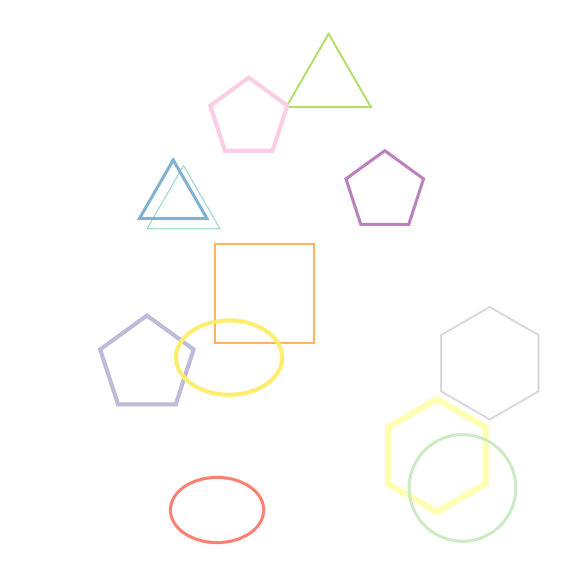[{"shape": "triangle", "thickness": 0.5, "radius": 0.36, "center": [0.318, 0.639]}, {"shape": "hexagon", "thickness": 3, "radius": 0.49, "center": [0.756, 0.21]}, {"shape": "pentagon", "thickness": 2, "radius": 0.43, "center": [0.254, 0.368]}, {"shape": "oval", "thickness": 1.5, "radius": 0.4, "center": [0.376, 0.116]}, {"shape": "triangle", "thickness": 1.5, "radius": 0.34, "center": [0.3, 0.655]}, {"shape": "square", "thickness": 1, "radius": 0.43, "center": [0.458, 0.49]}, {"shape": "triangle", "thickness": 1, "radius": 0.42, "center": [0.569, 0.856]}, {"shape": "pentagon", "thickness": 2, "radius": 0.35, "center": [0.431, 0.795]}, {"shape": "hexagon", "thickness": 1, "radius": 0.49, "center": [0.848, 0.37]}, {"shape": "pentagon", "thickness": 1.5, "radius": 0.35, "center": [0.666, 0.668]}, {"shape": "circle", "thickness": 1.5, "radius": 0.46, "center": [0.801, 0.154]}, {"shape": "oval", "thickness": 2, "radius": 0.46, "center": [0.397, 0.38]}]